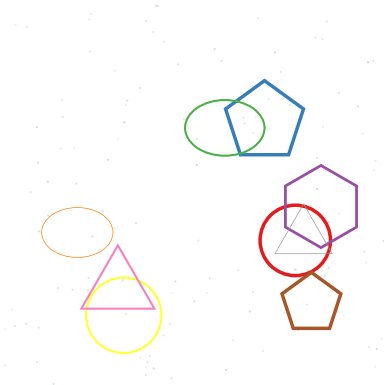[{"shape": "circle", "thickness": 2.5, "radius": 0.46, "center": [0.767, 0.376]}, {"shape": "pentagon", "thickness": 2.5, "radius": 0.53, "center": [0.687, 0.684]}, {"shape": "oval", "thickness": 1.5, "radius": 0.52, "center": [0.584, 0.668]}, {"shape": "hexagon", "thickness": 2, "radius": 0.53, "center": [0.834, 0.464]}, {"shape": "oval", "thickness": 0.5, "radius": 0.46, "center": [0.201, 0.396]}, {"shape": "circle", "thickness": 1.5, "radius": 0.49, "center": [0.321, 0.181]}, {"shape": "pentagon", "thickness": 2.5, "radius": 0.4, "center": [0.809, 0.212]}, {"shape": "triangle", "thickness": 1.5, "radius": 0.55, "center": [0.306, 0.253]}, {"shape": "triangle", "thickness": 0.5, "radius": 0.43, "center": [0.789, 0.384]}]